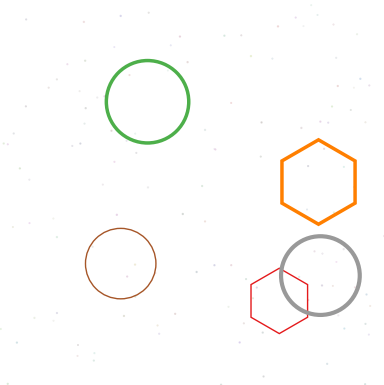[{"shape": "hexagon", "thickness": 1, "radius": 0.42, "center": [0.725, 0.218]}, {"shape": "circle", "thickness": 2.5, "radius": 0.54, "center": [0.383, 0.736]}, {"shape": "hexagon", "thickness": 2.5, "radius": 0.55, "center": [0.827, 0.527]}, {"shape": "circle", "thickness": 1, "radius": 0.46, "center": [0.314, 0.315]}, {"shape": "circle", "thickness": 3, "radius": 0.51, "center": [0.832, 0.284]}]